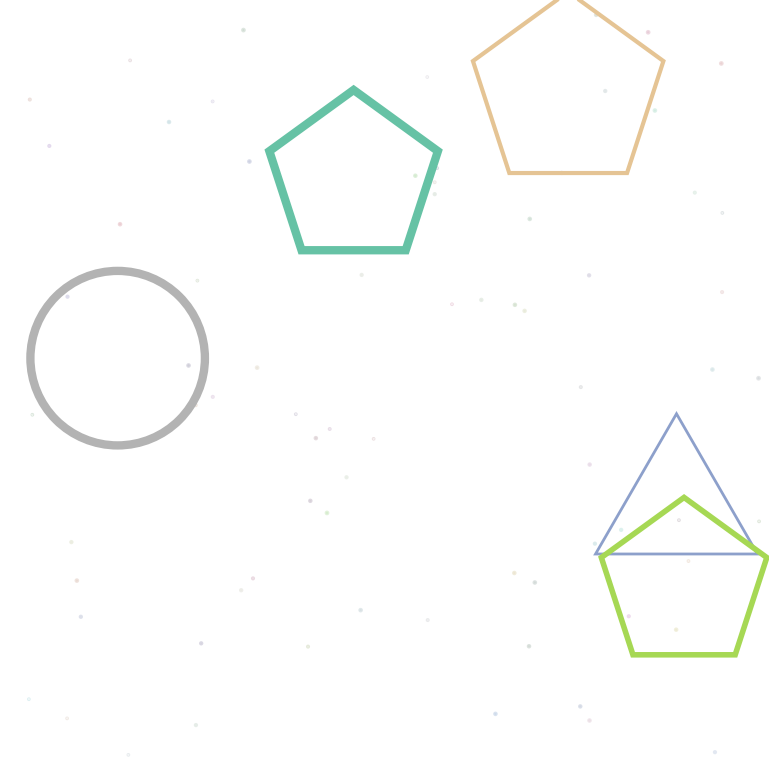[{"shape": "pentagon", "thickness": 3, "radius": 0.58, "center": [0.459, 0.768]}, {"shape": "triangle", "thickness": 1, "radius": 0.61, "center": [0.879, 0.341]}, {"shape": "pentagon", "thickness": 2, "radius": 0.56, "center": [0.888, 0.241]}, {"shape": "pentagon", "thickness": 1.5, "radius": 0.65, "center": [0.738, 0.881]}, {"shape": "circle", "thickness": 3, "radius": 0.57, "center": [0.153, 0.535]}]